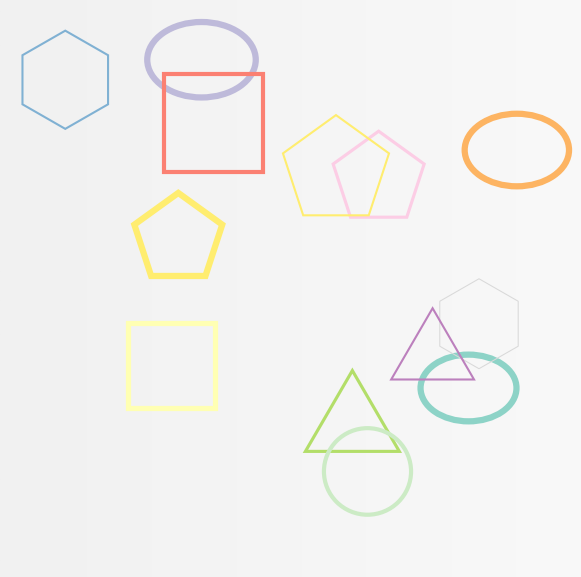[{"shape": "oval", "thickness": 3, "radius": 0.41, "center": [0.806, 0.327]}, {"shape": "square", "thickness": 2.5, "radius": 0.37, "center": [0.295, 0.366]}, {"shape": "oval", "thickness": 3, "radius": 0.47, "center": [0.347, 0.896]}, {"shape": "square", "thickness": 2, "radius": 0.42, "center": [0.367, 0.786]}, {"shape": "hexagon", "thickness": 1, "radius": 0.43, "center": [0.112, 0.861]}, {"shape": "oval", "thickness": 3, "radius": 0.45, "center": [0.889, 0.739]}, {"shape": "triangle", "thickness": 1.5, "radius": 0.47, "center": [0.606, 0.264]}, {"shape": "pentagon", "thickness": 1.5, "radius": 0.41, "center": [0.651, 0.69]}, {"shape": "hexagon", "thickness": 0.5, "radius": 0.39, "center": [0.824, 0.439]}, {"shape": "triangle", "thickness": 1, "radius": 0.41, "center": [0.744, 0.383]}, {"shape": "circle", "thickness": 2, "radius": 0.37, "center": [0.632, 0.183]}, {"shape": "pentagon", "thickness": 1, "radius": 0.48, "center": [0.578, 0.704]}, {"shape": "pentagon", "thickness": 3, "radius": 0.4, "center": [0.307, 0.586]}]